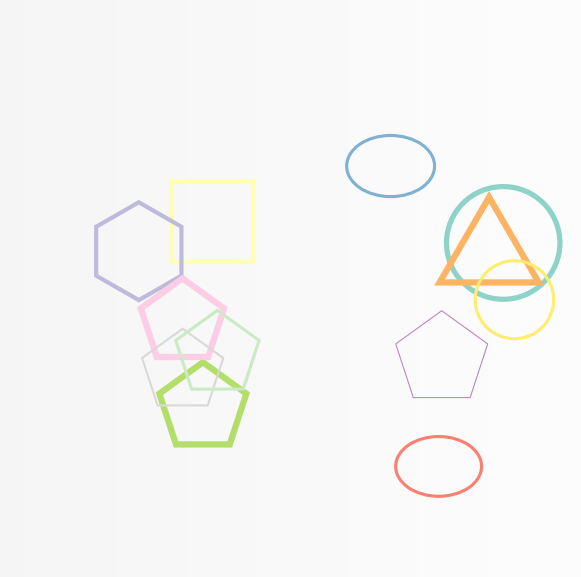[{"shape": "circle", "thickness": 2.5, "radius": 0.49, "center": [0.866, 0.578]}, {"shape": "square", "thickness": 2, "radius": 0.35, "center": [0.365, 0.616]}, {"shape": "hexagon", "thickness": 2, "radius": 0.42, "center": [0.239, 0.564]}, {"shape": "oval", "thickness": 1.5, "radius": 0.37, "center": [0.755, 0.192]}, {"shape": "oval", "thickness": 1.5, "radius": 0.38, "center": [0.672, 0.712]}, {"shape": "triangle", "thickness": 3, "radius": 0.49, "center": [0.841, 0.559]}, {"shape": "pentagon", "thickness": 3, "radius": 0.39, "center": [0.349, 0.293]}, {"shape": "pentagon", "thickness": 3, "radius": 0.38, "center": [0.314, 0.442]}, {"shape": "pentagon", "thickness": 1, "radius": 0.37, "center": [0.314, 0.357]}, {"shape": "pentagon", "thickness": 0.5, "radius": 0.42, "center": [0.76, 0.378]}, {"shape": "pentagon", "thickness": 1.5, "radius": 0.38, "center": [0.374, 0.386]}, {"shape": "circle", "thickness": 1.5, "radius": 0.34, "center": [0.885, 0.48]}]